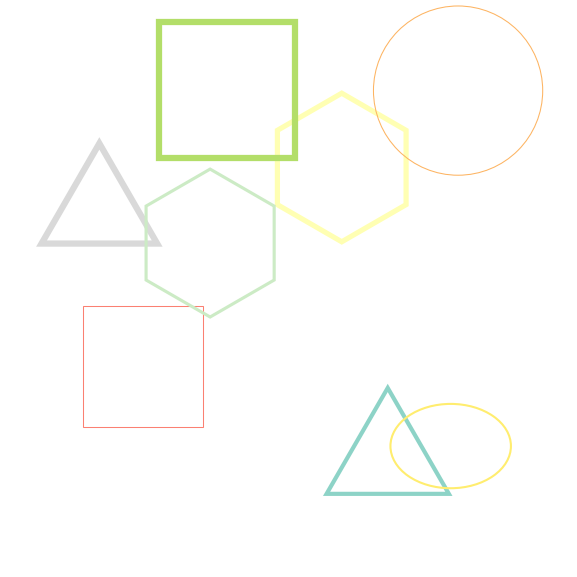[{"shape": "triangle", "thickness": 2, "radius": 0.61, "center": [0.671, 0.205]}, {"shape": "hexagon", "thickness": 2.5, "radius": 0.64, "center": [0.592, 0.709]}, {"shape": "square", "thickness": 0.5, "radius": 0.52, "center": [0.248, 0.365]}, {"shape": "circle", "thickness": 0.5, "radius": 0.73, "center": [0.793, 0.842]}, {"shape": "square", "thickness": 3, "radius": 0.59, "center": [0.393, 0.843]}, {"shape": "triangle", "thickness": 3, "radius": 0.58, "center": [0.172, 0.635]}, {"shape": "hexagon", "thickness": 1.5, "radius": 0.64, "center": [0.364, 0.578]}, {"shape": "oval", "thickness": 1, "radius": 0.52, "center": [0.78, 0.227]}]